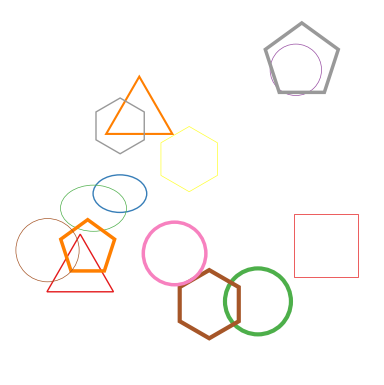[{"shape": "square", "thickness": 0.5, "radius": 0.41, "center": [0.847, 0.362]}, {"shape": "triangle", "thickness": 1, "radius": 0.5, "center": [0.208, 0.292]}, {"shape": "oval", "thickness": 1, "radius": 0.35, "center": [0.311, 0.497]}, {"shape": "circle", "thickness": 3, "radius": 0.43, "center": [0.67, 0.217]}, {"shape": "oval", "thickness": 0.5, "radius": 0.43, "center": [0.243, 0.459]}, {"shape": "circle", "thickness": 0.5, "radius": 0.33, "center": [0.768, 0.819]}, {"shape": "pentagon", "thickness": 2.5, "radius": 0.37, "center": [0.228, 0.356]}, {"shape": "triangle", "thickness": 1.5, "radius": 0.5, "center": [0.362, 0.702]}, {"shape": "hexagon", "thickness": 0.5, "radius": 0.42, "center": [0.491, 0.587]}, {"shape": "circle", "thickness": 0.5, "radius": 0.41, "center": [0.123, 0.35]}, {"shape": "hexagon", "thickness": 3, "radius": 0.44, "center": [0.543, 0.21]}, {"shape": "circle", "thickness": 2.5, "radius": 0.41, "center": [0.453, 0.342]}, {"shape": "pentagon", "thickness": 2.5, "radius": 0.5, "center": [0.784, 0.841]}, {"shape": "hexagon", "thickness": 1, "radius": 0.36, "center": [0.312, 0.673]}]